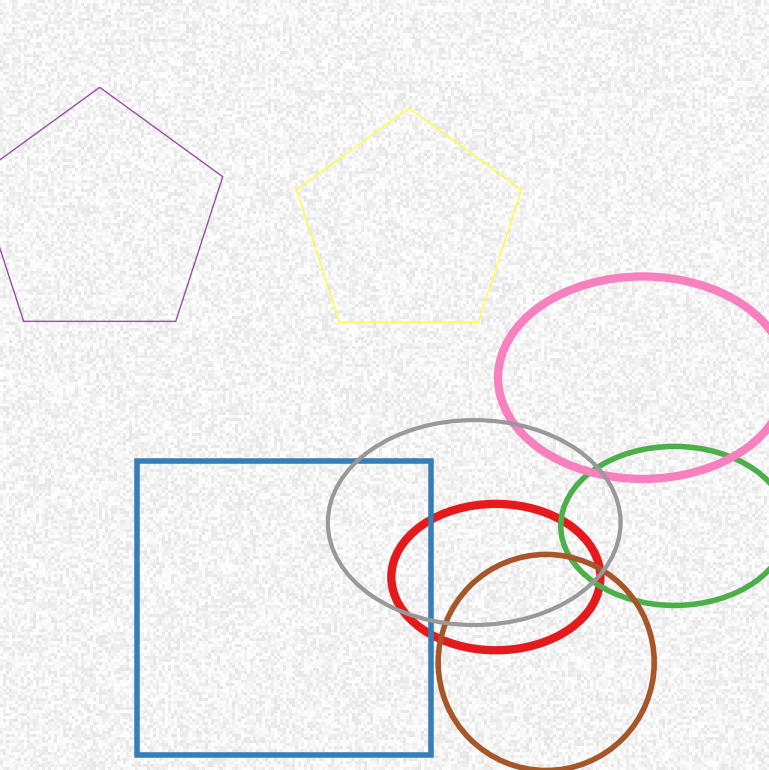[{"shape": "oval", "thickness": 3, "radius": 0.68, "center": [0.644, 0.251]}, {"shape": "square", "thickness": 2, "radius": 0.95, "center": [0.369, 0.21]}, {"shape": "oval", "thickness": 2, "radius": 0.74, "center": [0.876, 0.317]}, {"shape": "pentagon", "thickness": 0.5, "radius": 0.84, "center": [0.129, 0.719]}, {"shape": "pentagon", "thickness": 0.5, "radius": 0.77, "center": [0.531, 0.706]}, {"shape": "circle", "thickness": 2, "radius": 0.7, "center": [0.709, 0.14]}, {"shape": "oval", "thickness": 3, "radius": 0.94, "center": [0.835, 0.509]}, {"shape": "oval", "thickness": 1.5, "radius": 0.95, "center": [0.616, 0.321]}]